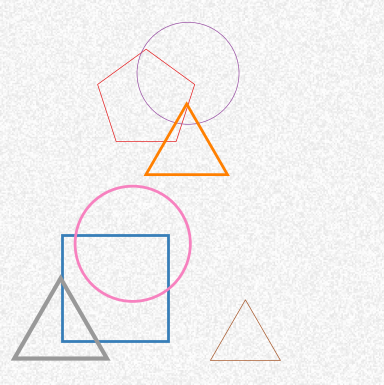[{"shape": "pentagon", "thickness": 0.5, "radius": 0.66, "center": [0.38, 0.74]}, {"shape": "square", "thickness": 2, "radius": 0.69, "center": [0.299, 0.252]}, {"shape": "circle", "thickness": 0.5, "radius": 0.66, "center": [0.488, 0.81]}, {"shape": "triangle", "thickness": 2, "radius": 0.61, "center": [0.485, 0.608]}, {"shape": "triangle", "thickness": 0.5, "radius": 0.53, "center": [0.638, 0.116]}, {"shape": "circle", "thickness": 2, "radius": 0.75, "center": [0.345, 0.367]}, {"shape": "triangle", "thickness": 3, "radius": 0.7, "center": [0.157, 0.138]}]